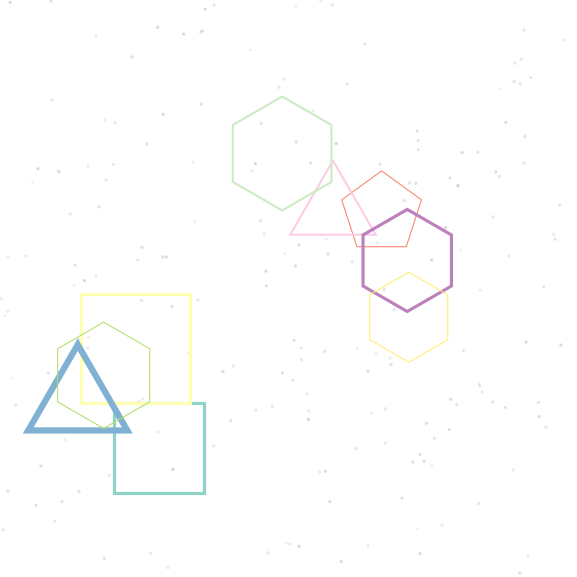[{"shape": "square", "thickness": 1.5, "radius": 0.39, "center": [0.276, 0.224]}, {"shape": "square", "thickness": 1.5, "radius": 0.47, "center": [0.234, 0.395]}, {"shape": "pentagon", "thickness": 0.5, "radius": 0.36, "center": [0.661, 0.631]}, {"shape": "triangle", "thickness": 3, "radius": 0.5, "center": [0.135, 0.303]}, {"shape": "hexagon", "thickness": 0.5, "radius": 0.46, "center": [0.18, 0.349]}, {"shape": "triangle", "thickness": 1, "radius": 0.43, "center": [0.577, 0.635]}, {"shape": "hexagon", "thickness": 1.5, "radius": 0.44, "center": [0.705, 0.548]}, {"shape": "hexagon", "thickness": 1, "radius": 0.49, "center": [0.489, 0.733]}, {"shape": "hexagon", "thickness": 0.5, "radius": 0.39, "center": [0.708, 0.45]}]